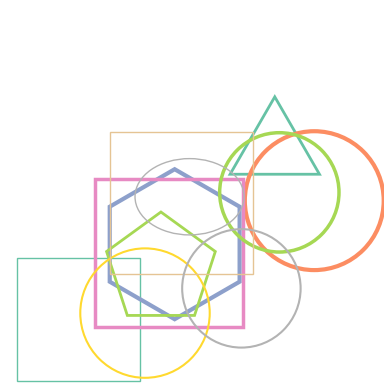[{"shape": "triangle", "thickness": 2, "radius": 0.67, "center": [0.714, 0.614]}, {"shape": "square", "thickness": 1, "radius": 0.8, "center": [0.204, 0.169]}, {"shape": "circle", "thickness": 3, "radius": 0.9, "center": [0.816, 0.479]}, {"shape": "hexagon", "thickness": 3, "radius": 0.97, "center": [0.454, 0.366]}, {"shape": "square", "thickness": 2.5, "radius": 0.96, "center": [0.438, 0.343]}, {"shape": "pentagon", "thickness": 2, "radius": 0.74, "center": [0.418, 0.301]}, {"shape": "circle", "thickness": 2.5, "radius": 0.77, "center": [0.726, 0.5]}, {"shape": "circle", "thickness": 1.5, "radius": 0.84, "center": [0.377, 0.187]}, {"shape": "square", "thickness": 1, "radius": 0.93, "center": [0.471, 0.473]}, {"shape": "oval", "thickness": 1, "radius": 0.71, "center": [0.492, 0.489]}, {"shape": "circle", "thickness": 1.5, "radius": 0.77, "center": [0.627, 0.251]}]